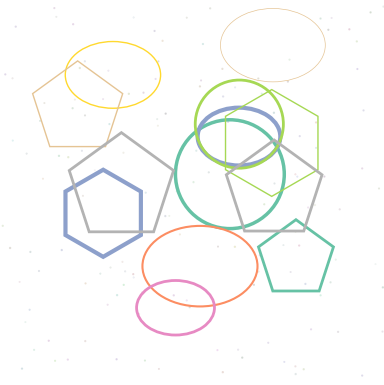[{"shape": "pentagon", "thickness": 2, "radius": 0.51, "center": [0.769, 0.327]}, {"shape": "circle", "thickness": 2.5, "radius": 0.71, "center": [0.597, 0.548]}, {"shape": "oval", "thickness": 1.5, "radius": 0.75, "center": [0.519, 0.309]}, {"shape": "oval", "thickness": 3, "radius": 0.54, "center": [0.621, 0.645]}, {"shape": "hexagon", "thickness": 3, "radius": 0.57, "center": [0.268, 0.446]}, {"shape": "oval", "thickness": 2, "radius": 0.51, "center": [0.456, 0.201]}, {"shape": "circle", "thickness": 2, "radius": 0.57, "center": [0.622, 0.678]}, {"shape": "hexagon", "thickness": 1, "radius": 0.69, "center": [0.706, 0.629]}, {"shape": "oval", "thickness": 1, "radius": 0.62, "center": [0.293, 0.805]}, {"shape": "pentagon", "thickness": 1, "radius": 0.61, "center": [0.202, 0.719]}, {"shape": "oval", "thickness": 0.5, "radius": 0.68, "center": [0.709, 0.883]}, {"shape": "pentagon", "thickness": 2, "radius": 0.71, "center": [0.315, 0.513]}, {"shape": "pentagon", "thickness": 2, "radius": 0.65, "center": [0.712, 0.506]}]